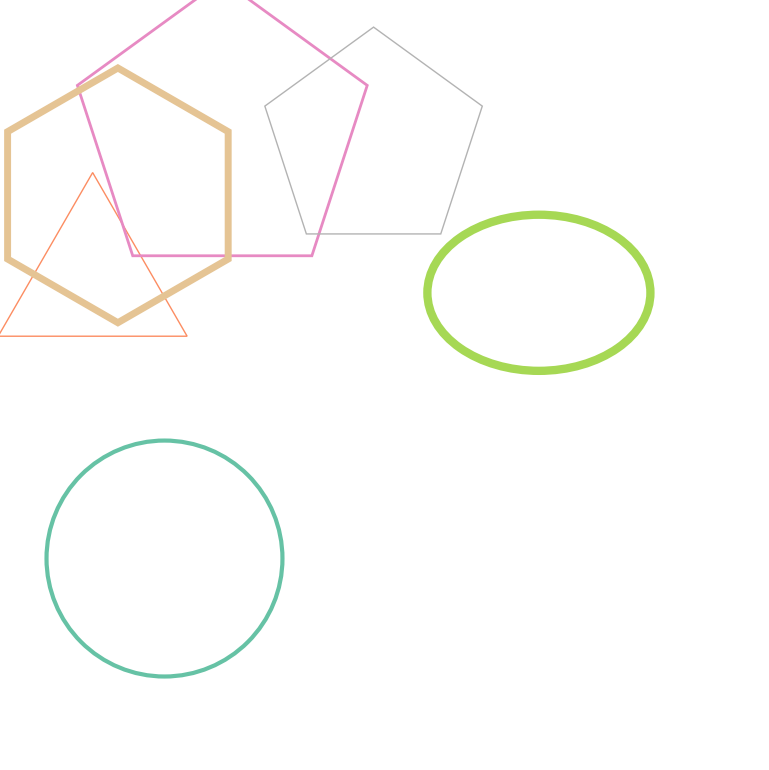[{"shape": "circle", "thickness": 1.5, "radius": 0.77, "center": [0.214, 0.275]}, {"shape": "triangle", "thickness": 0.5, "radius": 0.71, "center": [0.12, 0.634]}, {"shape": "pentagon", "thickness": 1, "radius": 0.99, "center": [0.289, 0.828]}, {"shape": "oval", "thickness": 3, "radius": 0.72, "center": [0.7, 0.62]}, {"shape": "hexagon", "thickness": 2.5, "radius": 0.83, "center": [0.153, 0.746]}, {"shape": "pentagon", "thickness": 0.5, "radius": 0.74, "center": [0.485, 0.816]}]